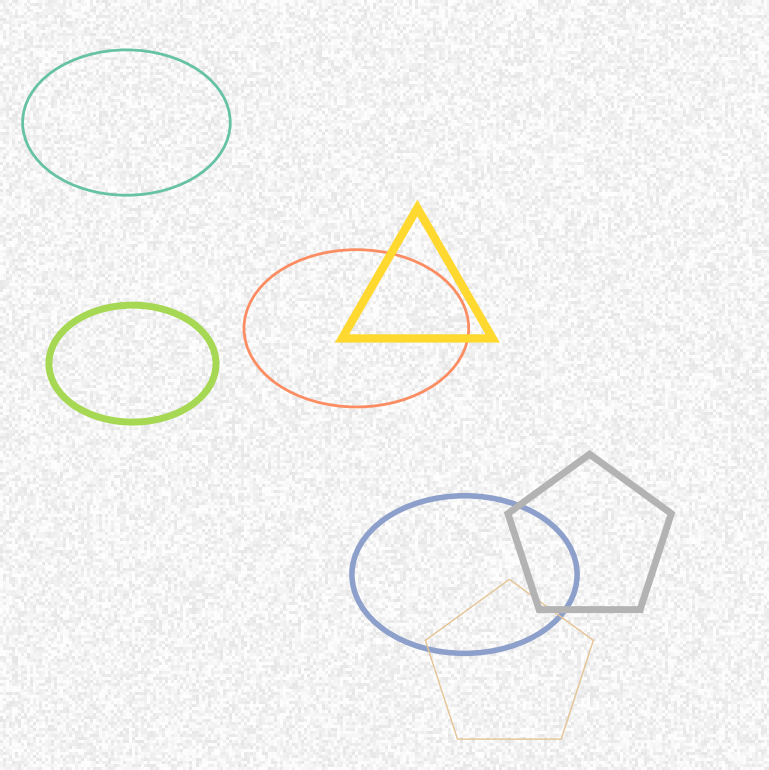[{"shape": "oval", "thickness": 1, "radius": 0.67, "center": [0.164, 0.841]}, {"shape": "oval", "thickness": 1, "radius": 0.73, "center": [0.463, 0.574]}, {"shape": "oval", "thickness": 2, "radius": 0.73, "center": [0.603, 0.254]}, {"shape": "oval", "thickness": 2.5, "radius": 0.54, "center": [0.172, 0.528]}, {"shape": "triangle", "thickness": 3, "radius": 0.56, "center": [0.542, 0.617]}, {"shape": "pentagon", "thickness": 0.5, "radius": 0.57, "center": [0.662, 0.133]}, {"shape": "pentagon", "thickness": 2.5, "radius": 0.56, "center": [0.766, 0.299]}]